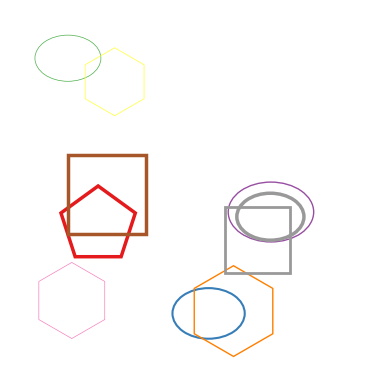[{"shape": "pentagon", "thickness": 2.5, "radius": 0.51, "center": [0.255, 0.415]}, {"shape": "oval", "thickness": 1.5, "radius": 0.47, "center": [0.542, 0.186]}, {"shape": "oval", "thickness": 0.5, "radius": 0.43, "center": [0.176, 0.849]}, {"shape": "oval", "thickness": 1, "radius": 0.56, "center": [0.704, 0.449]}, {"shape": "hexagon", "thickness": 1, "radius": 0.59, "center": [0.607, 0.192]}, {"shape": "hexagon", "thickness": 0.5, "radius": 0.44, "center": [0.298, 0.788]}, {"shape": "square", "thickness": 2.5, "radius": 0.51, "center": [0.278, 0.496]}, {"shape": "hexagon", "thickness": 0.5, "radius": 0.49, "center": [0.186, 0.219]}, {"shape": "oval", "thickness": 2.5, "radius": 0.44, "center": [0.702, 0.437]}, {"shape": "square", "thickness": 2, "radius": 0.42, "center": [0.669, 0.376]}]